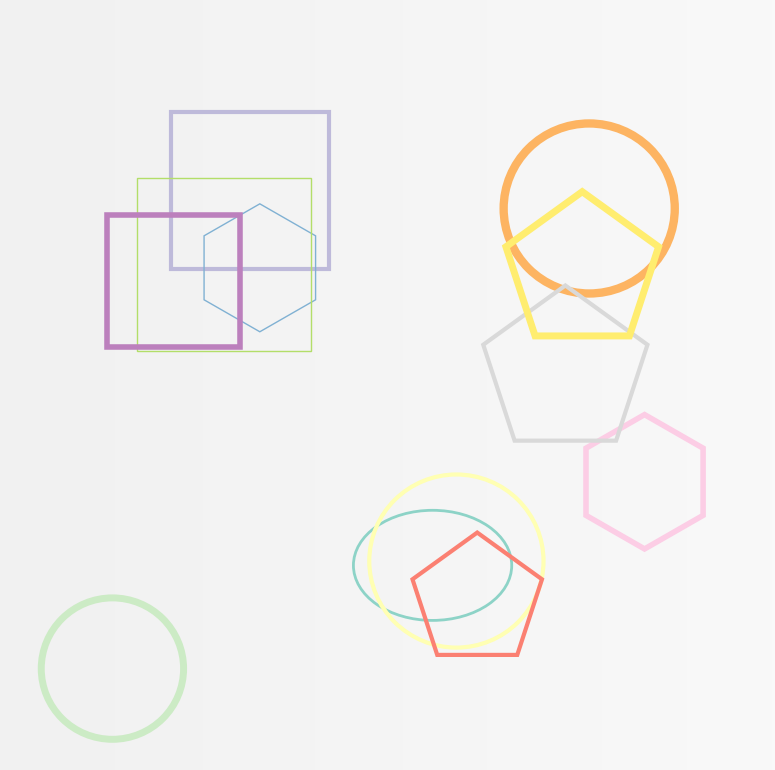[{"shape": "oval", "thickness": 1, "radius": 0.51, "center": [0.558, 0.266]}, {"shape": "circle", "thickness": 1.5, "radius": 0.56, "center": [0.589, 0.271]}, {"shape": "square", "thickness": 1.5, "radius": 0.51, "center": [0.323, 0.753]}, {"shape": "pentagon", "thickness": 1.5, "radius": 0.44, "center": [0.616, 0.221]}, {"shape": "hexagon", "thickness": 0.5, "radius": 0.42, "center": [0.335, 0.652]}, {"shape": "circle", "thickness": 3, "radius": 0.55, "center": [0.76, 0.729]}, {"shape": "square", "thickness": 0.5, "radius": 0.56, "center": [0.289, 0.656]}, {"shape": "hexagon", "thickness": 2, "radius": 0.44, "center": [0.832, 0.374]}, {"shape": "pentagon", "thickness": 1.5, "radius": 0.56, "center": [0.729, 0.518]}, {"shape": "square", "thickness": 2, "radius": 0.43, "center": [0.224, 0.635]}, {"shape": "circle", "thickness": 2.5, "radius": 0.46, "center": [0.145, 0.132]}, {"shape": "pentagon", "thickness": 2.5, "radius": 0.52, "center": [0.751, 0.648]}]